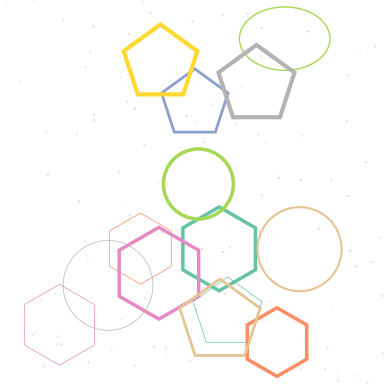[{"shape": "pentagon", "thickness": 0.5, "radius": 0.47, "center": [0.591, 0.187]}, {"shape": "hexagon", "thickness": 2.5, "radius": 0.54, "center": [0.569, 0.354]}, {"shape": "hexagon", "thickness": 0.5, "radius": 0.46, "center": [0.365, 0.354]}, {"shape": "hexagon", "thickness": 2.5, "radius": 0.45, "center": [0.719, 0.112]}, {"shape": "pentagon", "thickness": 2, "radius": 0.45, "center": [0.506, 0.73]}, {"shape": "hexagon", "thickness": 0.5, "radius": 0.53, "center": [0.154, 0.156]}, {"shape": "hexagon", "thickness": 2.5, "radius": 0.6, "center": [0.413, 0.29]}, {"shape": "circle", "thickness": 2.5, "radius": 0.45, "center": [0.515, 0.522]}, {"shape": "oval", "thickness": 1, "radius": 0.59, "center": [0.739, 0.9]}, {"shape": "pentagon", "thickness": 3, "radius": 0.5, "center": [0.417, 0.836]}, {"shape": "pentagon", "thickness": 2, "radius": 0.55, "center": [0.571, 0.166]}, {"shape": "circle", "thickness": 1.5, "radius": 0.55, "center": [0.778, 0.353]}, {"shape": "circle", "thickness": 0.5, "radius": 0.58, "center": [0.281, 0.259]}, {"shape": "pentagon", "thickness": 3, "radius": 0.52, "center": [0.666, 0.779]}]